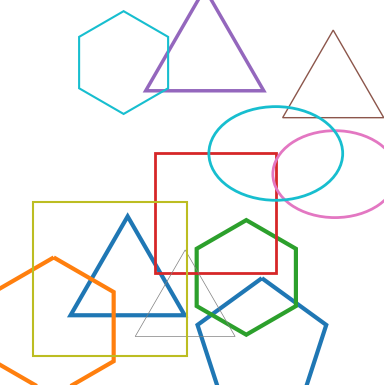[{"shape": "triangle", "thickness": 3, "radius": 0.86, "center": [0.332, 0.267]}, {"shape": "pentagon", "thickness": 3, "radius": 0.88, "center": [0.68, 0.102]}, {"shape": "hexagon", "thickness": 3, "radius": 0.9, "center": [0.14, 0.152]}, {"shape": "hexagon", "thickness": 3, "radius": 0.74, "center": [0.64, 0.279]}, {"shape": "square", "thickness": 2, "radius": 0.78, "center": [0.559, 0.447]}, {"shape": "triangle", "thickness": 2.5, "radius": 0.89, "center": [0.532, 0.853]}, {"shape": "triangle", "thickness": 1, "radius": 0.76, "center": [0.865, 0.77]}, {"shape": "oval", "thickness": 2, "radius": 0.81, "center": [0.87, 0.548]}, {"shape": "triangle", "thickness": 0.5, "radius": 0.75, "center": [0.481, 0.201]}, {"shape": "square", "thickness": 1.5, "radius": 1.0, "center": [0.285, 0.276]}, {"shape": "oval", "thickness": 2, "radius": 0.87, "center": [0.716, 0.601]}, {"shape": "hexagon", "thickness": 1.5, "radius": 0.67, "center": [0.321, 0.837]}]